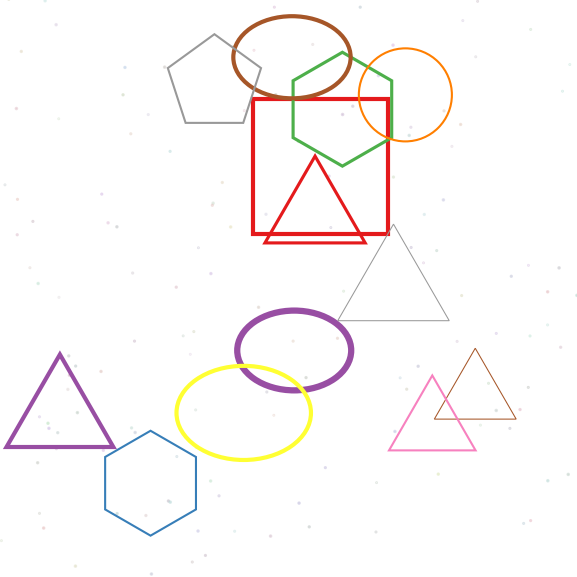[{"shape": "square", "thickness": 2, "radius": 0.58, "center": [0.555, 0.711]}, {"shape": "triangle", "thickness": 1.5, "radius": 0.5, "center": [0.546, 0.629]}, {"shape": "hexagon", "thickness": 1, "radius": 0.45, "center": [0.261, 0.162]}, {"shape": "hexagon", "thickness": 1.5, "radius": 0.49, "center": [0.593, 0.81]}, {"shape": "oval", "thickness": 3, "radius": 0.49, "center": [0.509, 0.392]}, {"shape": "triangle", "thickness": 2, "radius": 0.53, "center": [0.104, 0.279]}, {"shape": "circle", "thickness": 1, "radius": 0.4, "center": [0.702, 0.835]}, {"shape": "oval", "thickness": 2, "radius": 0.58, "center": [0.422, 0.284]}, {"shape": "triangle", "thickness": 0.5, "radius": 0.41, "center": [0.823, 0.314]}, {"shape": "oval", "thickness": 2, "radius": 0.51, "center": [0.506, 0.9]}, {"shape": "triangle", "thickness": 1, "radius": 0.43, "center": [0.749, 0.263]}, {"shape": "pentagon", "thickness": 1, "radius": 0.42, "center": [0.371, 0.855]}, {"shape": "triangle", "thickness": 0.5, "radius": 0.56, "center": [0.681, 0.5]}]